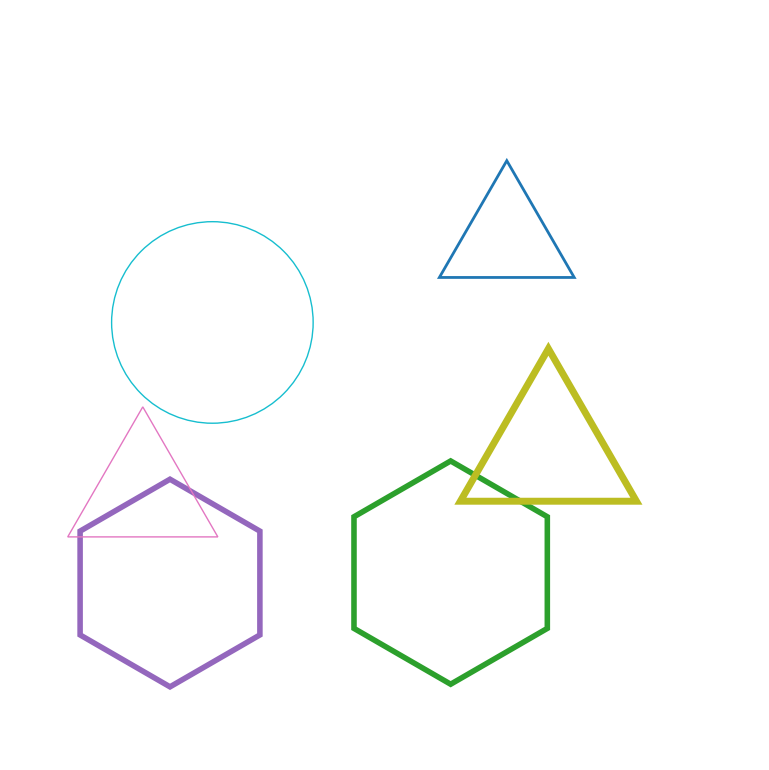[{"shape": "triangle", "thickness": 1, "radius": 0.51, "center": [0.658, 0.69]}, {"shape": "hexagon", "thickness": 2, "radius": 0.72, "center": [0.585, 0.256]}, {"shape": "hexagon", "thickness": 2, "radius": 0.67, "center": [0.221, 0.243]}, {"shape": "triangle", "thickness": 0.5, "radius": 0.56, "center": [0.185, 0.359]}, {"shape": "triangle", "thickness": 2.5, "radius": 0.66, "center": [0.712, 0.415]}, {"shape": "circle", "thickness": 0.5, "radius": 0.65, "center": [0.276, 0.581]}]